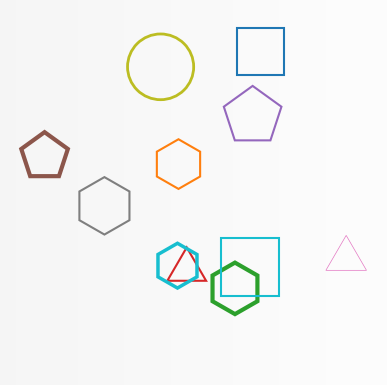[{"shape": "square", "thickness": 1.5, "radius": 0.3, "center": [0.671, 0.866]}, {"shape": "hexagon", "thickness": 1.5, "radius": 0.32, "center": [0.461, 0.574]}, {"shape": "hexagon", "thickness": 3, "radius": 0.33, "center": [0.606, 0.251]}, {"shape": "triangle", "thickness": 1.5, "radius": 0.29, "center": [0.482, 0.3]}, {"shape": "pentagon", "thickness": 1.5, "radius": 0.39, "center": [0.652, 0.699]}, {"shape": "pentagon", "thickness": 3, "radius": 0.32, "center": [0.115, 0.594]}, {"shape": "triangle", "thickness": 0.5, "radius": 0.3, "center": [0.893, 0.328]}, {"shape": "hexagon", "thickness": 1.5, "radius": 0.37, "center": [0.269, 0.465]}, {"shape": "circle", "thickness": 2, "radius": 0.43, "center": [0.414, 0.826]}, {"shape": "hexagon", "thickness": 2.5, "radius": 0.29, "center": [0.458, 0.31]}, {"shape": "square", "thickness": 1.5, "radius": 0.38, "center": [0.645, 0.306]}]